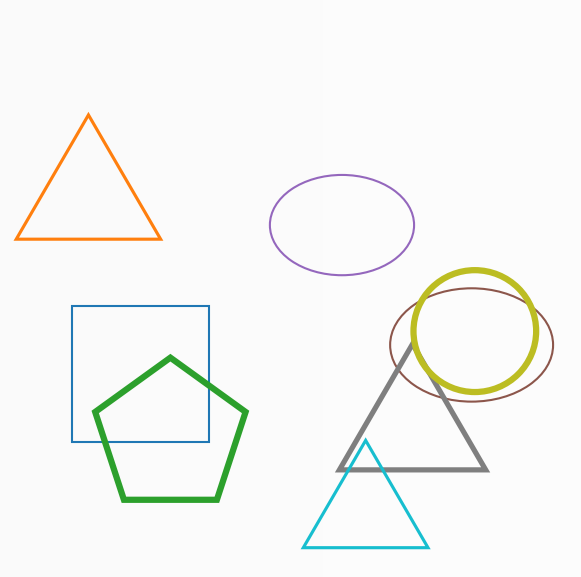[{"shape": "square", "thickness": 1, "radius": 0.59, "center": [0.242, 0.352]}, {"shape": "triangle", "thickness": 1.5, "radius": 0.72, "center": [0.152, 0.657]}, {"shape": "pentagon", "thickness": 3, "radius": 0.68, "center": [0.293, 0.244]}, {"shape": "oval", "thickness": 1, "radius": 0.62, "center": [0.588, 0.609]}, {"shape": "oval", "thickness": 1, "radius": 0.7, "center": [0.811, 0.402]}, {"shape": "triangle", "thickness": 2.5, "radius": 0.73, "center": [0.71, 0.258]}, {"shape": "circle", "thickness": 3, "radius": 0.53, "center": [0.817, 0.426]}, {"shape": "triangle", "thickness": 1.5, "radius": 0.62, "center": [0.629, 0.113]}]